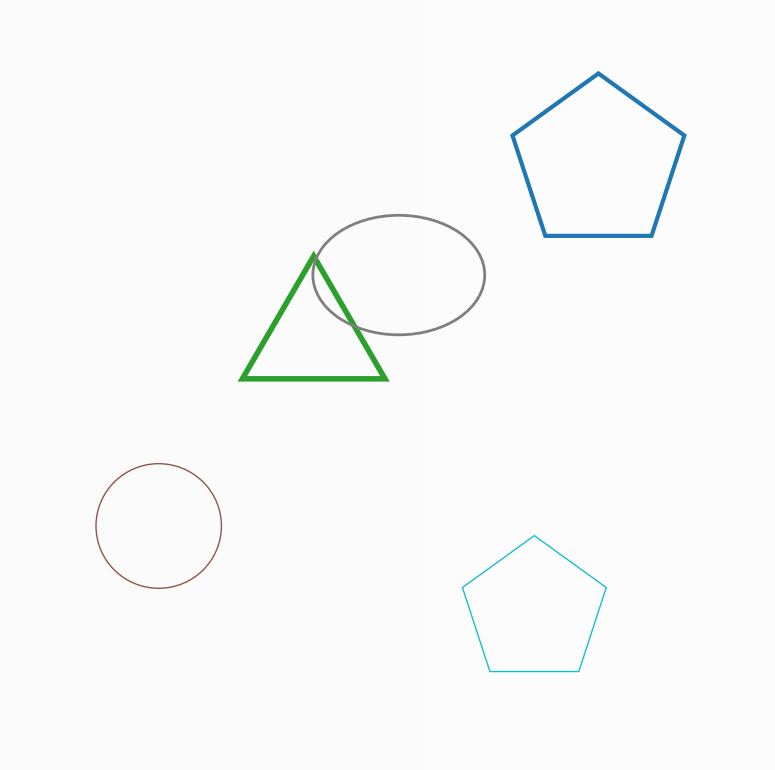[{"shape": "pentagon", "thickness": 1.5, "radius": 0.58, "center": [0.772, 0.788]}, {"shape": "triangle", "thickness": 2, "radius": 0.53, "center": [0.405, 0.561]}, {"shape": "circle", "thickness": 0.5, "radius": 0.4, "center": [0.205, 0.317]}, {"shape": "oval", "thickness": 1, "radius": 0.55, "center": [0.515, 0.643]}, {"shape": "pentagon", "thickness": 0.5, "radius": 0.49, "center": [0.689, 0.207]}]